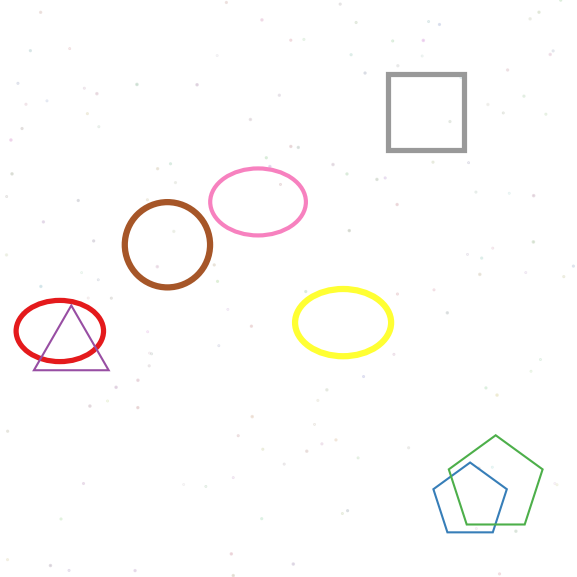[{"shape": "oval", "thickness": 2.5, "radius": 0.38, "center": [0.104, 0.426]}, {"shape": "pentagon", "thickness": 1, "radius": 0.33, "center": [0.814, 0.131]}, {"shape": "pentagon", "thickness": 1, "radius": 0.43, "center": [0.858, 0.16]}, {"shape": "triangle", "thickness": 1, "radius": 0.37, "center": [0.123, 0.395]}, {"shape": "oval", "thickness": 3, "radius": 0.42, "center": [0.594, 0.441]}, {"shape": "circle", "thickness": 3, "radius": 0.37, "center": [0.29, 0.575]}, {"shape": "oval", "thickness": 2, "radius": 0.41, "center": [0.447, 0.649]}, {"shape": "square", "thickness": 2.5, "radius": 0.33, "center": [0.738, 0.806]}]